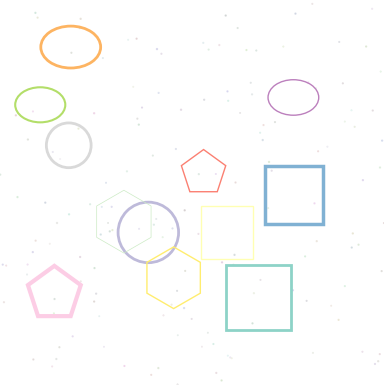[{"shape": "square", "thickness": 2, "radius": 0.42, "center": [0.672, 0.227]}, {"shape": "square", "thickness": 1, "radius": 0.34, "center": [0.59, 0.396]}, {"shape": "circle", "thickness": 2, "radius": 0.39, "center": [0.385, 0.396]}, {"shape": "pentagon", "thickness": 1, "radius": 0.3, "center": [0.529, 0.551]}, {"shape": "square", "thickness": 2.5, "radius": 0.38, "center": [0.764, 0.494]}, {"shape": "oval", "thickness": 2, "radius": 0.39, "center": [0.184, 0.878]}, {"shape": "oval", "thickness": 1.5, "radius": 0.33, "center": [0.105, 0.728]}, {"shape": "pentagon", "thickness": 3, "radius": 0.36, "center": [0.141, 0.237]}, {"shape": "circle", "thickness": 2, "radius": 0.29, "center": [0.179, 0.623]}, {"shape": "oval", "thickness": 1, "radius": 0.33, "center": [0.762, 0.747]}, {"shape": "hexagon", "thickness": 0.5, "radius": 0.41, "center": [0.322, 0.424]}, {"shape": "hexagon", "thickness": 1, "radius": 0.4, "center": [0.451, 0.279]}]